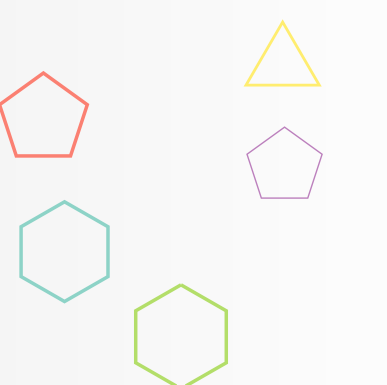[{"shape": "hexagon", "thickness": 2.5, "radius": 0.65, "center": [0.167, 0.346]}, {"shape": "pentagon", "thickness": 2.5, "radius": 0.6, "center": [0.112, 0.691]}, {"shape": "hexagon", "thickness": 2.5, "radius": 0.67, "center": [0.467, 0.125]}, {"shape": "pentagon", "thickness": 1, "radius": 0.51, "center": [0.734, 0.568]}, {"shape": "triangle", "thickness": 2, "radius": 0.55, "center": [0.729, 0.833]}]